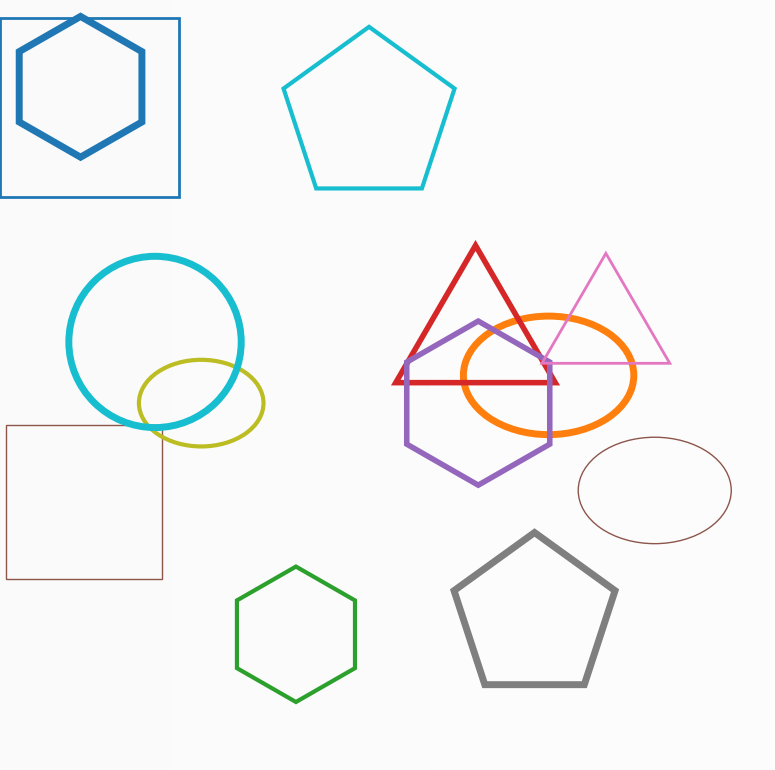[{"shape": "hexagon", "thickness": 2.5, "radius": 0.46, "center": [0.104, 0.887]}, {"shape": "square", "thickness": 1, "radius": 0.58, "center": [0.116, 0.86]}, {"shape": "oval", "thickness": 2.5, "radius": 0.55, "center": [0.708, 0.513]}, {"shape": "hexagon", "thickness": 1.5, "radius": 0.44, "center": [0.382, 0.176]}, {"shape": "triangle", "thickness": 2, "radius": 0.59, "center": [0.614, 0.562]}, {"shape": "hexagon", "thickness": 2, "radius": 0.53, "center": [0.617, 0.476]}, {"shape": "square", "thickness": 0.5, "radius": 0.5, "center": [0.109, 0.348]}, {"shape": "oval", "thickness": 0.5, "radius": 0.49, "center": [0.845, 0.363]}, {"shape": "triangle", "thickness": 1, "radius": 0.48, "center": [0.782, 0.576]}, {"shape": "pentagon", "thickness": 2.5, "radius": 0.55, "center": [0.69, 0.199]}, {"shape": "oval", "thickness": 1.5, "radius": 0.4, "center": [0.26, 0.476]}, {"shape": "circle", "thickness": 2.5, "radius": 0.56, "center": [0.2, 0.556]}, {"shape": "pentagon", "thickness": 1.5, "radius": 0.58, "center": [0.476, 0.849]}]